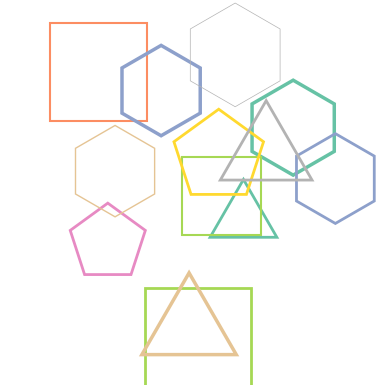[{"shape": "triangle", "thickness": 2, "radius": 0.5, "center": [0.632, 0.434]}, {"shape": "hexagon", "thickness": 2.5, "radius": 0.62, "center": [0.761, 0.668]}, {"shape": "square", "thickness": 1.5, "radius": 0.63, "center": [0.255, 0.813]}, {"shape": "hexagon", "thickness": 2.5, "radius": 0.59, "center": [0.418, 0.765]}, {"shape": "hexagon", "thickness": 2, "radius": 0.58, "center": [0.871, 0.536]}, {"shape": "pentagon", "thickness": 2, "radius": 0.51, "center": [0.28, 0.37]}, {"shape": "square", "thickness": 1.5, "radius": 0.51, "center": [0.575, 0.491]}, {"shape": "square", "thickness": 2, "radius": 0.69, "center": [0.514, 0.114]}, {"shape": "pentagon", "thickness": 2, "radius": 0.61, "center": [0.568, 0.594]}, {"shape": "hexagon", "thickness": 1, "radius": 0.59, "center": [0.299, 0.555]}, {"shape": "triangle", "thickness": 2.5, "radius": 0.71, "center": [0.491, 0.15]}, {"shape": "triangle", "thickness": 2, "radius": 0.69, "center": [0.691, 0.601]}, {"shape": "hexagon", "thickness": 0.5, "radius": 0.67, "center": [0.611, 0.857]}]